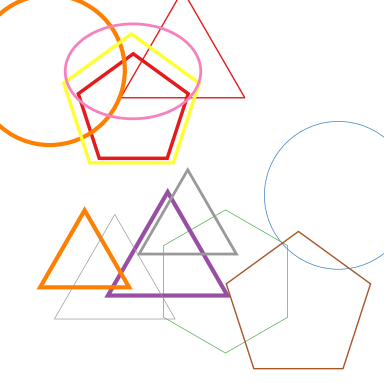[{"shape": "triangle", "thickness": 1, "radius": 0.93, "center": [0.475, 0.839]}, {"shape": "pentagon", "thickness": 2.5, "radius": 0.75, "center": [0.346, 0.71]}, {"shape": "circle", "thickness": 0.5, "radius": 0.96, "center": [0.879, 0.493]}, {"shape": "hexagon", "thickness": 0.5, "radius": 0.93, "center": [0.586, 0.269]}, {"shape": "triangle", "thickness": 3, "radius": 0.9, "center": [0.436, 0.322]}, {"shape": "triangle", "thickness": 3, "radius": 0.67, "center": [0.22, 0.32]}, {"shape": "circle", "thickness": 3, "radius": 0.97, "center": [0.129, 0.818]}, {"shape": "pentagon", "thickness": 2.5, "radius": 0.92, "center": [0.341, 0.727]}, {"shape": "pentagon", "thickness": 1, "radius": 0.99, "center": [0.775, 0.202]}, {"shape": "oval", "thickness": 2, "radius": 0.88, "center": [0.345, 0.815]}, {"shape": "triangle", "thickness": 0.5, "radius": 0.91, "center": [0.298, 0.262]}, {"shape": "triangle", "thickness": 2, "radius": 0.73, "center": [0.488, 0.413]}]